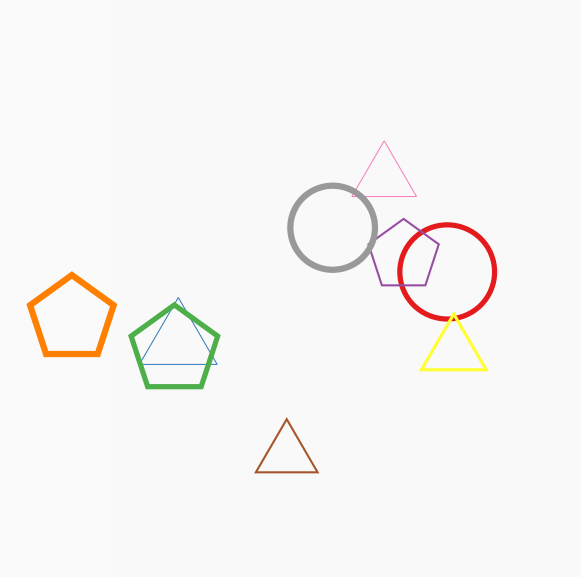[{"shape": "circle", "thickness": 2.5, "radius": 0.41, "center": [0.769, 0.528]}, {"shape": "triangle", "thickness": 0.5, "radius": 0.39, "center": [0.307, 0.407]}, {"shape": "pentagon", "thickness": 2.5, "radius": 0.39, "center": [0.3, 0.393]}, {"shape": "pentagon", "thickness": 1, "radius": 0.32, "center": [0.694, 0.556]}, {"shape": "pentagon", "thickness": 3, "radius": 0.38, "center": [0.124, 0.447]}, {"shape": "triangle", "thickness": 1.5, "radius": 0.32, "center": [0.781, 0.391]}, {"shape": "triangle", "thickness": 1, "radius": 0.31, "center": [0.493, 0.212]}, {"shape": "triangle", "thickness": 0.5, "radius": 0.32, "center": [0.661, 0.691]}, {"shape": "circle", "thickness": 3, "radius": 0.36, "center": [0.572, 0.605]}]